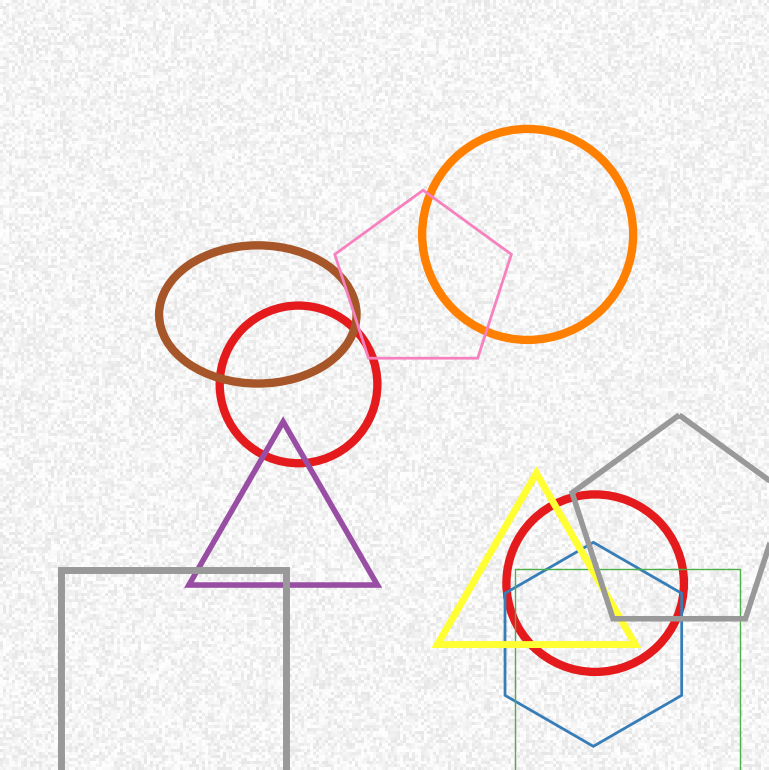[{"shape": "circle", "thickness": 3, "radius": 0.51, "center": [0.388, 0.501]}, {"shape": "circle", "thickness": 3, "radius": 0.58, "center": [0.773, 0.243]}, {"shape": "hexagon", "thickness": 1, "radius": 0.66, "center": [0.771, 0.163]}, {"shape": "square", "thickness": 0.5, "radius": 0.73, "center": [0.815, 0.115]}, {"shape": "triangle", "thickness": 2, "radius": 0.71, "center": [0.368, 0.311]}, {"shape": "circle", "thickness": 3, "radius": 0.69, "center": [0.685, 0.696]}, {"shape": "triangle", "thickness": 2.5, "radius": 0.74, "center": [0.697, 0.237]}, {"shape": "oval", "thickness": 3, "radius": 0.64, "center": [0.335, 0.592]}, {"shape": "pentagon", "thickness": 1, "radius": 0.6, "center": [0.549, 0.632]}, {"shape": "square", "thickness": 2.5, "radius": 0.73, "center": [0.225, 0.114]}, {"shape": "pentagon", "thickness": 2, "radius": 0.73, "center": [0.882, 0.315]}]